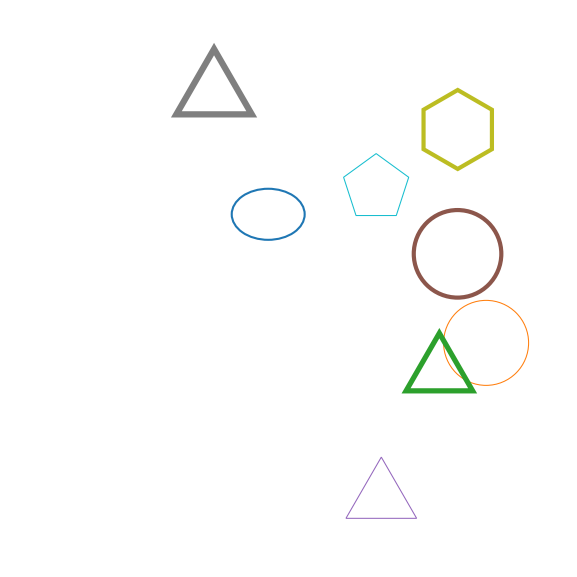[{"shape": "oval", "thickness": 1, "radius": 0.32, "center": [0.464, 0.628]}, {"shape": "circle", "thickness": 0.5, "radius": 0.37, "center": [0.842, 0.405]}, {"shape": "triangle", "thickness": 2.5, "radius": 0.33, "center": [0.761, 0.356]}, {"shape": "triangle", "thickness": 0.5, "radius": 0.35, "center": [0.66, 0.137]}, {"shape": "circle", "thickness": 2, "radius": 0.38, "center": [0.792, 0.56]}, {"shape": "triangle", "thickness": 3, "radius": 0.38, "center": [0.371, 0.839]}, {"shape": "hexagon", "thickness": 2, "radius": 0.34, "center": [0.793, 0.775]}, {"shape": "pentagon", "thickness": 0.5, "radius": 0.3, "center": [0.651, 0.674]}]